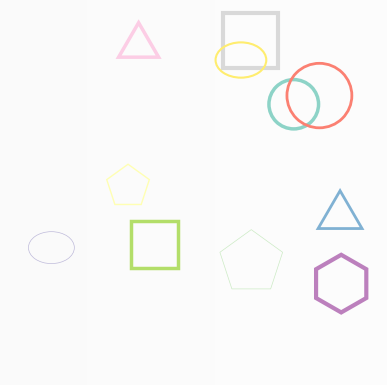[{"shape": "circle", "thickness": 2.5, "radius": 0.32, "center": [0.758, 0.729]}, {"shape": "pentagon", "thickness": 1, "radius": 0.29, "center": [0.33, 0.516]}, {"shape": "oval", "thickness": 0.5, "radius": 0.3, "center": [0.133, 0.357]}, {"shape": "circle", "thickness": 2, "radius": 0.42, "center": [0.824, 0.752]}, {"shape": "triangle", "thickness": 2, "radius": 0.33, "center": [0.878, 0.439]}, {"shape": "square", "thickness": 2.5, "radius": 0.3, "center": [0.399, 0.364]}, {"shape": "triangle", "thickness": 2.5, "radius": 0.3, "center": [0.358, 0.881]}, {"shape": "square", "thickness": 3, "radius": 0.36, "center": [0.646, 0.895]}, {"shape": "hexagon", "thickness": 3, "radius": 0.37, "center": [0.881, 0.263]}, {"shape": "pentagon", "thickness": 0.5, "radius": 0.43, "center": [0.648, 0.318]}, {"shape": "oval", "thickness": 1.5, "radius": 0.33, "center": [0.622, 0.844]}]